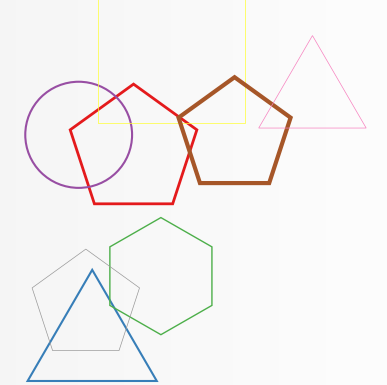[{"shape": "pentagon", "thickness": 2, "radius": 0.86, "center": [0.345, 0.61]}, {"shape": "triangle", "thickness": 1.5, "radius": 0.96, "center": [0.238, 0.107]}, {"shape": "hexagon", "thickness": 1, "radius": 0.76, "center": [0.415, 0.283]}, {"shape": "circle", "thickness": 1.5, "radius": 0.69, "center": [0.203, 0.65]}, {"shape": "square", "thickness": 0.5, "radius": 0.95, "center": [0.443, 0.871]}, {"shape": "pentagon", "thickness": 3, "radius": 0.76, "center": [0.605, 0.647]}, {"shape": "triangle", "thickness": 0.5, "radius": 0.8, "center": [0.806, 0.747]}, {"shape": "pentagon", "thickness": 0.5, "radius": 0.73, "center": [0.221, 0.207]}]